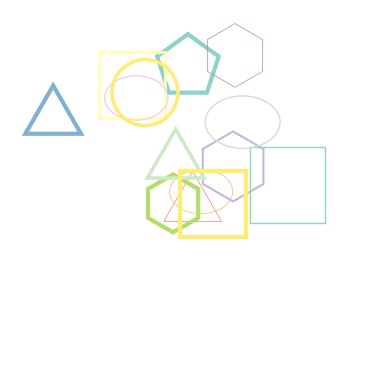[{"shape": "pentagon", "thickness": 3, "radius": 0.42, "center": [0.488, 0.827]}, {"shape": "square", "thickness": 1, "radius": 0.49, "center": [0.747, 0.52]}, {"shape": "square", "thickness": 2, "radius": 0.43, "center": [0.343, 0.78]}, {"shape": "hexagon", "thickness": 1.5, "radius": 0.45, "center": [0.605, 0.568]}, {"shape": "triangle", "thickness": 0.5, "radius": 0.43, "center": [0.5, 0.468]}, {"shape": "triangle", "thickness": 3, "radius": 0.42, "center": [0.138, 0.694]}, {"shape": "oval", "thickness": 0.5, "radius": 0.41, "center": [0.523, 0.502]}, {"shape": "hexagon", "thickness": 3, "radius": 0.38, "center": [0.45, 0.472]}, {"shape": "oval", "thickness": 1, "radius": 0.41, "center": [0.354, 0.746]}, {"shape": "oval", "thickness": 1, "radius": 0.49, "center": [0.63, 0.683]}, {"shape": "hexagon", "thickness": 0.5, "radius": 0.41, "center": [0.61, 0.856]}, {"shape": "triangle", "thickness": 2.5, "radius": 0.42, "center": [0.456, 0.58]}, {"shape": "circle", "thickness": 2.5, "radius": 0.43, "center": [0.376, 0.759]}, {"shape": "square", "thickness": 3, "radius": 0.42, "center": [0.554, 0.47]}]